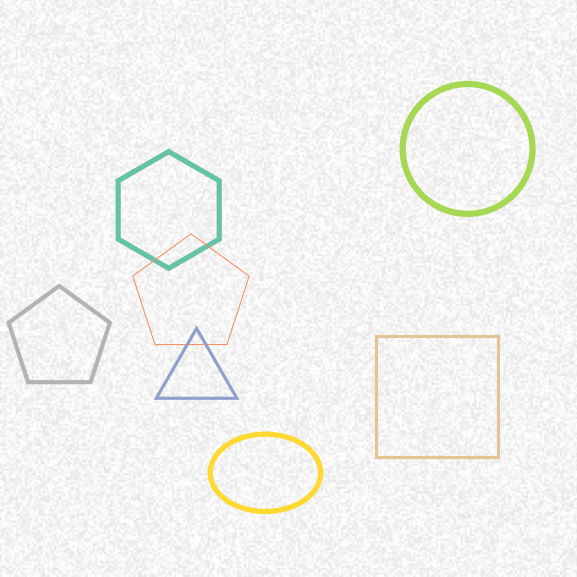[{"shape": "hexagon", "thickness": 2.5, "radius": 0.51, "center": [0.292, 0.636]}, {"shape": "pentagon", "thickness": 0.5, "radius": 0.53, "center": [0.331, 0.488]}, {"shape": "triangle", "thickness": 1.5, "radius": 0.4, "center": [0.34, 0.35]}, {"shape": "circle", "thickness": 3, "radius": 0.56, "center": [0.81, 0.741]}, {"shape": "oval", "thickness": 2.5, "radius": 0.48, "center": [0.46, 0.18]}, {"shape": "square", "thickness": 1.5, "radius": 0.53, "center": [0.757, 0.312]}, {"shape": "pentagon", "thickness": 2, "radius": 0.46, "center": [0.103, 0.412]}]